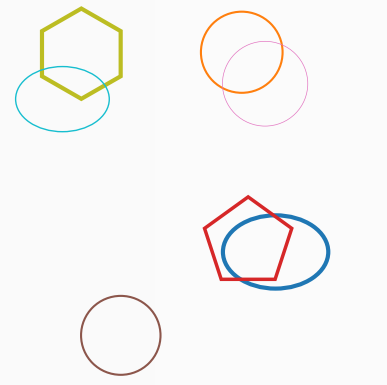[{"shape": "oval", "thickness": 3, "radius": 0.68, "center": [0.711, 0.346]}, {"shape": "circle", "thickness": 1.5, "radius": 0.53, "center": [0.624, 0.864]}, {"shape": "pentagon", "thickness": 2.5, "radius": 0.59, "center": [0.64, 0.37]}, {"shape": "circle", "thickness": 1.5, "radius": 0.51, "center": [0.312, 0.129]}, {"shape": "circle", "thickness": 0.5, "radius": 0.55, "center": [0.684, 0.783]}, {"shape": "hexagon", "thickness": 3, "radius": 0.59, "center": [0.21, 0.861]}, {"shape": "oval", "thickness": 1, "radius": 0.6, "center": [0.161, 0.743]}]